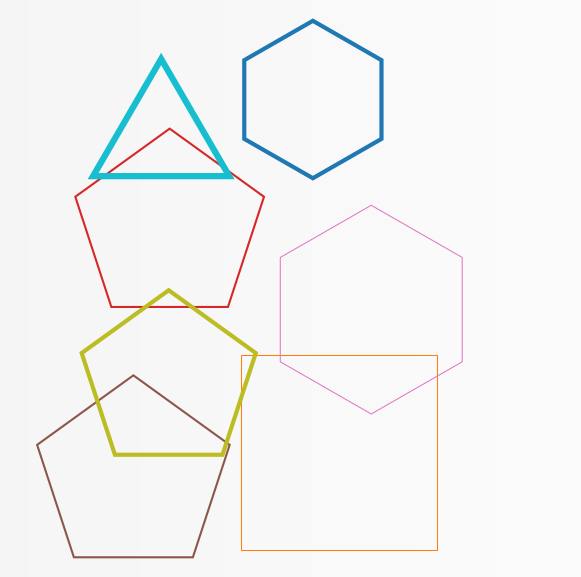[{"shape": "hexagon", "thickness": 2, "radius": 0.68, "center": [0.538, 0.827]}, {"shape": "square", "thickness": 0.5, "radius": 0.85, "center": [0.583, 0.216]}, {"shape": "pentagon", "thickness": 1, "radius": 0.85, "center": [0.292, 0.606]}, {"shape": "pentagon", "thickness": 1, "radius": 0.87, "center": [0.229, 0.175]}, {"shape": "hexagon", "thickness": 0.5, "radius": 0.9, "center": [0.639, 0.463]}, {"shape": "pentagon", "thickness": 2, "radius": 0.79, "center": [0.29, 0.339]}, {"shape": "triangle", "thickness": 3, "radius": 0.68, "center": [0.277, 0.762]}]